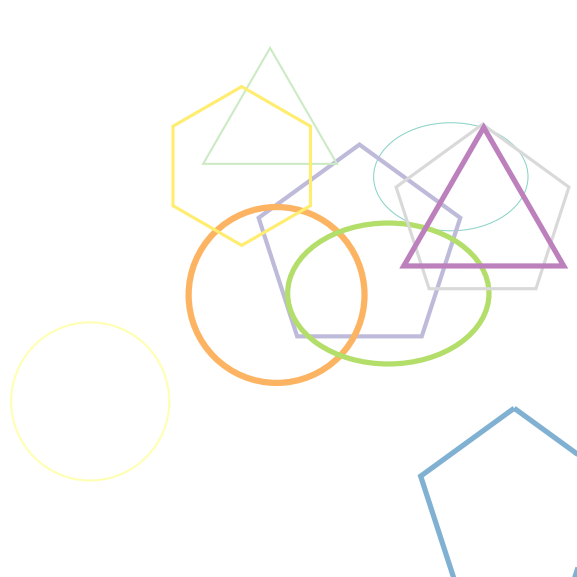[{"shape": "oval", "thickness": 0.5, "radius": 0.67, "center": [0.781, 0.693]}, {"shape": "circle", "thickness": 1, "radius": 0.68, "center": [0.156, 0.304]}, {"shape": "pentagon", "thickness": 2, "radius": 0.92, "center": [0.622, 0.565]}, {"shape": "pentagon", "thickness": 2.5, "radius": 0.85, "center": [0.89, 0.122]}, {"shape": "circle", "thickness": 3, "radius": 0.76, "center": [0.479, 0.488]}, {"shape": "oval", "thickness": 2.5, "radius": 0.87, "center": [0.672, 0.491]}, {"shape": "pentagon", "thickness": 1.5, "radius": 0.79, "center": [0.836, 0.627]}, {"shape": "triangle", "thickness": 2.5, "radius": 0.8, "center": [0.838, 0.619]}, {"shape": "triangle", "thickness": 1, "radius": 0.67, "center": [0.468, 0.782]}, {"shape": "hexagon", "thickness": 1.5, "radius": 0.69, "center": [0.419, 0.712]}]